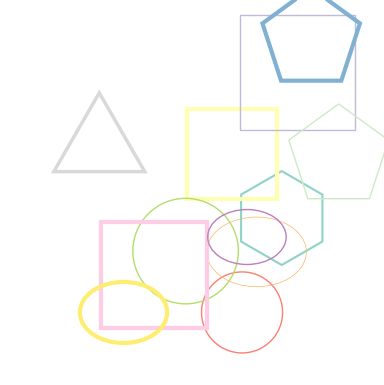[{"shape": "hexagon", "thickness": 1.5, "radius": 0.61, "center": [0.732, 0.434]}, {"shape": "square", "thickness": 3, "radius": 0.58, "center": [0.603, 0.6]}, {"shape": "square", "thickness": 1, "radius": 0.75, "center": [0.772, 0.813]}, {"shape": "circle", "thickness": 1, "radius": 0.53, "center": [0.629, 0.189]}, {"shape": "pentagon", "thickness": 3, "radius": 0.67, "center": [0.808, 0.898]}, {"shape": "oval", "thickness": 0.5, "radius": 0.65, "center": [0.666, 0.346]}, {"shape": "circle", "thickness": 1, "radius": 0.69, "center": [0.482, 0.348]}, {"shape": "square", "thickness": 3, "radius": 0.69, "center": [0.4, 0.286]}, {"shape": "triangle", "thickness": 2.5, "radius": 0.68, "center": [0.258, 0.622]}, {"shape": "oval", "thickness": 1, "radius": 0.51, "center": [0.641, 0.384]}, {"shape": "pentagon", "thickness": 1, "radius": 0.68, "center": [0.88, 0.594]}, {"shape": "oval", "thickness": 3, "radius": 0.57, "center": [0.321, 0.188]}]